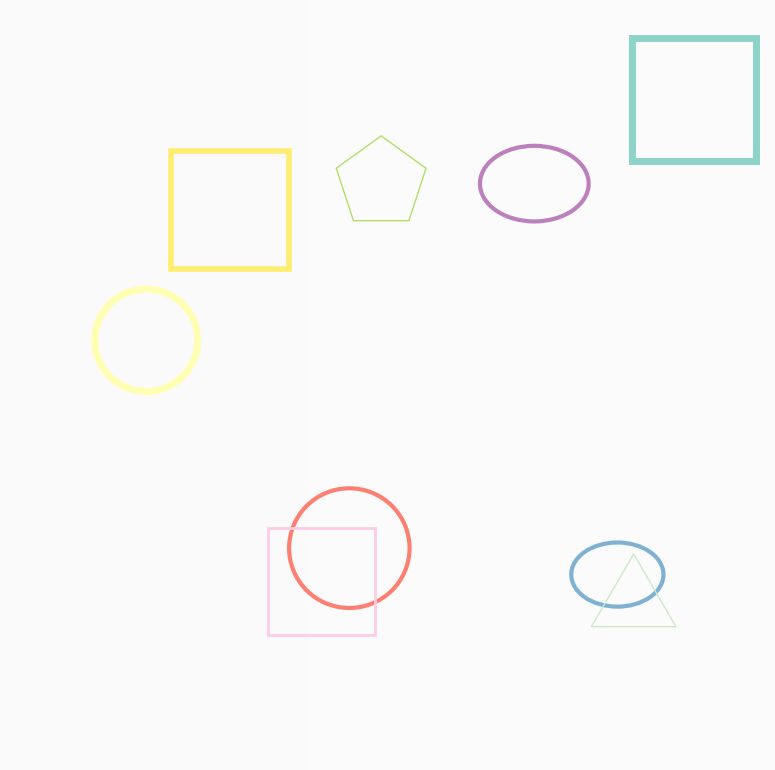[{"shape": "square", "thickness": 2.5, "radius": 0.4, "center": [0.896, 0.871]}, {"shape": "circle", "thickness": 2.5, "radius": 0.33, "center": [0.189, 0.558]}, {"shape": "circle", "thickness": 1.5, "radius": 0.39, "center": [0.451, 0.288]}, {"shape": "oval", "thickness": 1.5, "radius": 0.3, "center": [0.797, 0.254]}, {"shape": "pentagon", "thickness": 0.5, "radius": 0.3, "center": [0.492, 0.763]}, {"shape": "square", "thickness": 1, "radius": 0.35, "center": [0.415, 0.245]}, {"shape": "oval", "thickness": 1.5, "radius": 0.35, "center": [0.689, 0.762]}, {"shape": "triangle", "thickness": 0.5, "radius": 0.31, "center": [0.818, 0.218]}, {"shape": "square", "thickness": 2, "radius": 0.38, "center": [0.297, 0.727]}]